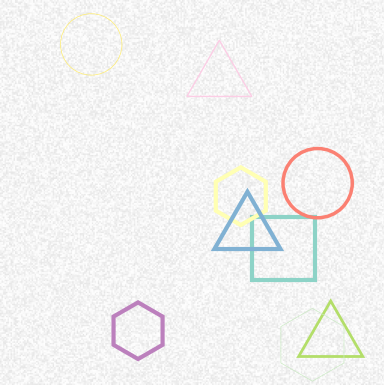[{"shape": "square", "thickness": 3, "radius": 0.41, "center": [0.737, 0.355]}, {"shape": "hexagon", "thickness": 3, "radius": 0.37, "center": [0.625, 0.49]}, {"shape": "circle", "thickness": 2.5, "radius": 0.45, "center": [0.825, 0.524]}, {"shape": "triangle", "thickness": 3, "radius": 0.5, "center": [0.643, 0.403]}, {"shape": "triangle", "thickness": 2, "radius": 0.48, "center": [0.859, 0.122]}, {"shape": "triangle", "thickness": 1, "radius": 0.49, "center": [0.57, 0.798]}, {"shape": "hexagon", "thickness": 3, "radius": 0.37, "center": [0.359, 0.141]}, {"shape": "hexagon", "thickness": 0.5, "radius": 0.47, "center": [0.811, 0.104]}, {"shape": "circle", "thickness": 0.5, "radius": 0.4, "center": [0.237, 0.885]}]